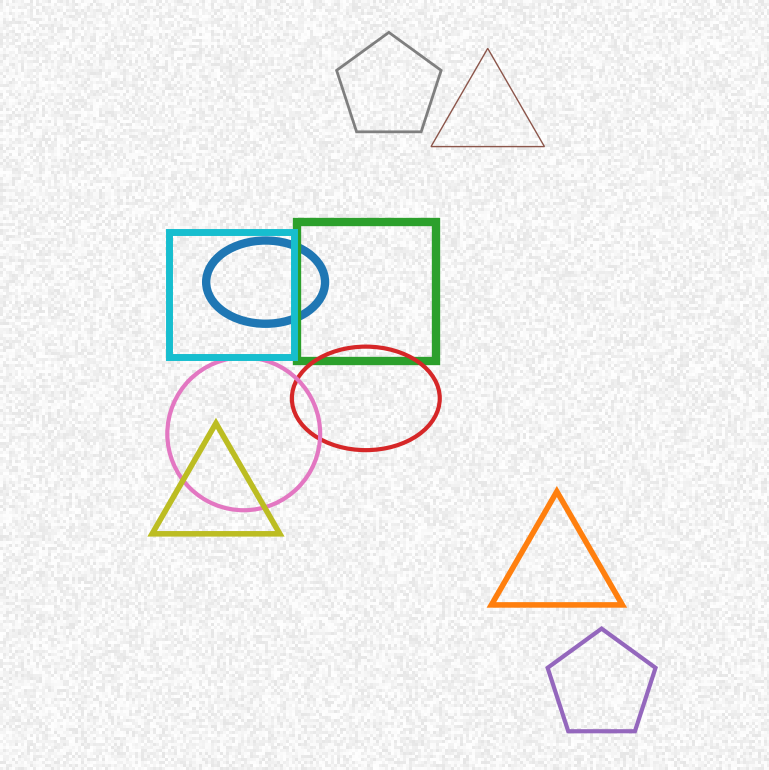[{"shape": "oval", "thickness": 3, "radius": 0.39, "center": [0.345, 0.634]}, {"shape": "triangle", "thickness": 2, "radius": 0.49, "center": [0.723, 0.263]}, {"shape": "square", "thickness": 3, "radius": 0.45, "center": [0.475, 0.621]}, {"shape": "oval", "thickness": 1.5, "radius": 0.48, "center": [0.475, 0.483]}, {"shape": "pentagon", "thickness": 1.5, "radius": 0.37, "center": [0.781, 0.11]}, {"shape": "triangle", "thickness": 0.5, "radius": 0.43, "center": [0.633, 0.852]}, {"shape": "circle", "thickness": 1.5, "radius": 0.5, "center": [0.317, 0.437]}, {"shape": "pentagon", "thickness": 1, "radius": 0.36, "center": [0.505, 0.887]}, {"shape": "triangle", "thickness": 2, "radius": 0.48, "center": [0.28, 0.355]}, {"shape": "square", "thickness": 2.5, "radius": 0.41, "center": [0.301, 0.617]}]